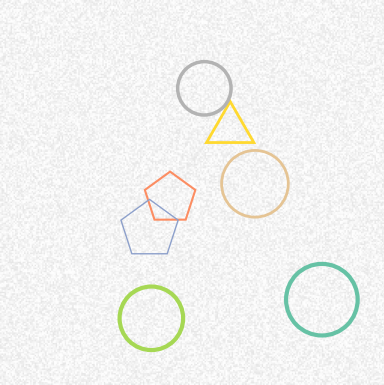[{"shape": "circle", "thickness": 3, "radius": 0.46, "center": [0.836, 0.222]}, {"shape": "pentagon", "thickness": 1.5, "radius": 0.34, "center": [0.442, 0.485]}, {"shape": "pentagon", "thickness": 1, "radius": 0.39, "center": [0.388, 0.404]}, {"shape": "circle", "thickness": 3, "radius": 0.41, "center": [0.393, 0.173]}, {"shape": "triangle", "thickness": 2, "radius": 0.36, "center": [0.598, 0.665]}, {"shape": "circle", "thickness": 2, "radius": 0.43, "center": [0.662, 0.523]}, {"shape": "circle", "thickness": 2.5, "radius": 0.35, "center": [0.531, 0.771]}]